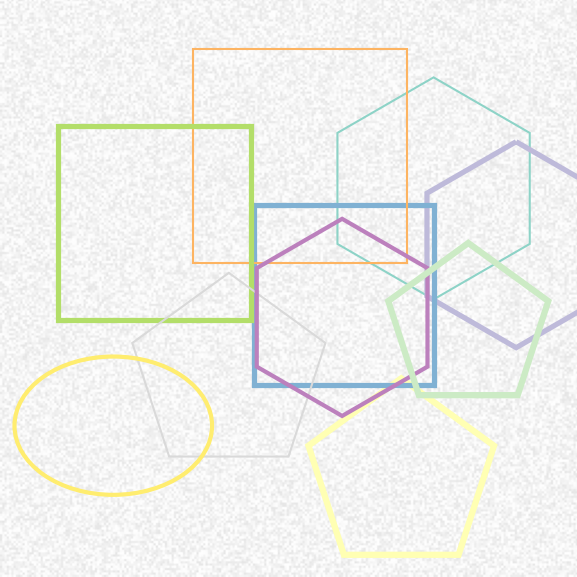[{"shape": "hexagon", "thickness": 1, "radius": 0.96, "center": [0.751, 0.673]}, {"shape": "pentagon", "thickness": 3, "radius": 0.84, "center": [0.695, 0.175]}, {"shape": "hexagon", "thickness": 2.5, "radius": 0.89, "center": [0.894, 0.575]}, {"shape": "square", "thickness": 2.5, "radius": 0.78, "center": [0.596, 0.488]}, {"shape": "square", "thickness": 1, "radius": 0.93, "center": [0.52, 0.729]}, {"shape": "square", "thickness": 2.5, "radius": 0.84, "center": [0.268, 0.613]}, {"shape": "pentagon", "thickness": 1, "radius": 0.88, "center": [0.396, 0.351]}, {"shape": "hexagon", "thickness": 2, "radius": 0.85, "center": [0.592, 0.45]}, {"shape": "pentagon", "thickness": 3, "radius": 0.73, "center": [0.811, 0.433]}, {"shape": "oval", "thickness": 2, "radius": 0.86, "center": [0.196, 0.262]}]